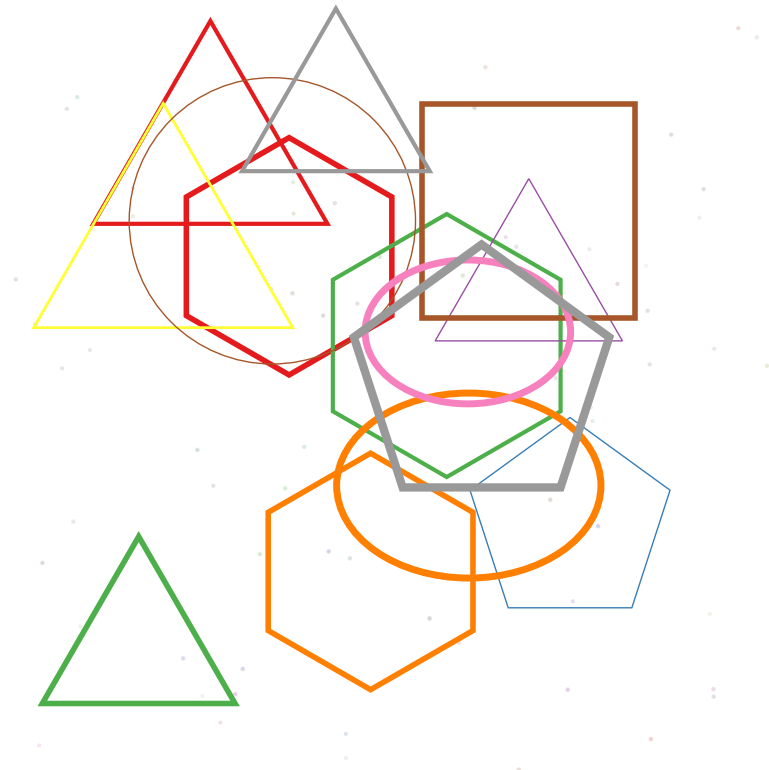[{"shape": "hexagon", "thickness": 2, "radius": 0.77, "center": [0.375, 0.667]}, {"shape": "triangle", "thickness": 1.5, "radius": 0.88, "center": [0.273, 0.797]}, {"shape": "pentagon", "thickness": 0.5, "radius": 0.68, "center": [0.74, 0.321]}, {"shape": "hexagon", "thickness": 1.5, "radius": 0.85, "center": [0.58, 0.551]}, {"shape": "triangle", "thickness": 2, "radius": 0.72, "center": [0.18, 0.159]}, {"shape": "triangle", "thickness": 0.5, "radius": 0.7, "center": [0.687, 0.627]}, {"shape": "hexagon", "thickness": 2, "radius": 0.77, "center": [0.481, 0.258]}, {"shape": "oval", "thickness": 2.5, "radius": 0.86, "center": [0.609, 0.369]}, {"shape": "triangle", "thickness": 1, "radius": 0.97, "center": [0.212, 0.672]}, {"shape": "square", "thickness": 2, "radius": 0.69, "center": [0.686, 0.726]}, {"shape": "circle", "thickness": 0.5, "radius": 0.93, "center": [0.354, 0.713]}, {"shape": "oval", "thickness": 2.5, "radius": 0.67, "center": [0.608, 0.569]}, {"shape": "triangle", "thickness": 1.5, "radius": 0.7, "center": [0.436, 0.848]}, {"shape": "pentagon", "thickness": 3, "radius": 0.87, "center": [0.625, 0.508]}]